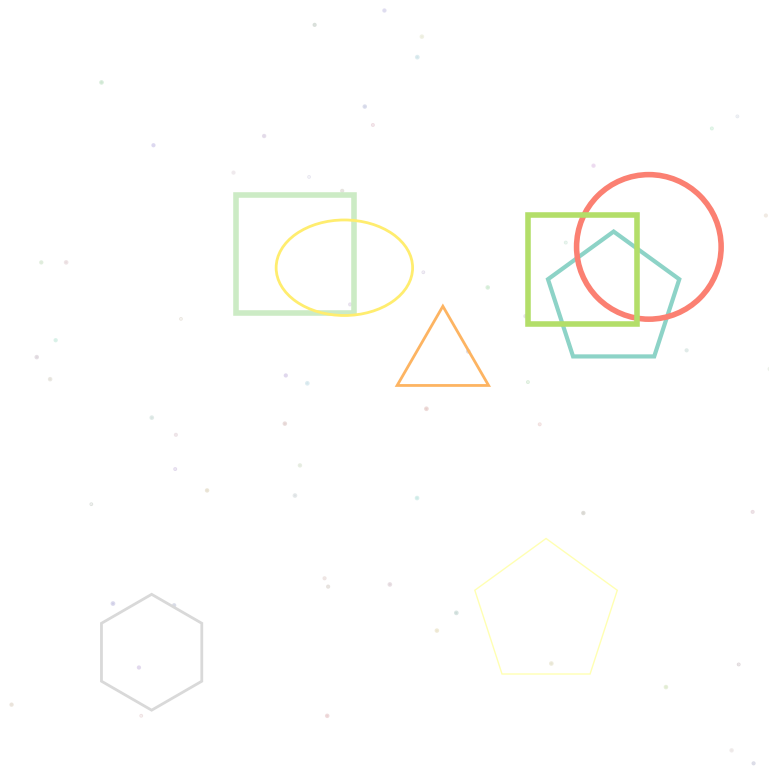[{"shape": "pentagon", "thickness": 1.5, "radius": 0.45, "center": [0.797, 0.61]}, {"shape": "pentagon", "thickness": 0.5, "radius": 0.49, "center": [0.709, 0.203]}, {"shape": "circle", "thickness": 2, "radius": 0.47, "center": [0.843, 0.679]}, {"shape": "triangle", "thickness": 1, "radius": 0.34, "center": [0.575, 0.534]}, {"shape": "square", "thickness": 2, "radius": 0.35, "center": [0.757, 0.65]}, {"shape": "hexagon", "thickness": 1, "radius": 0.38, "center": [0.197, 0.153]}, {"shape": "square", "thickness": 2, "radius": 0.38, "center": [0.383, 0.67]}, {"shape": "oval", "thickness": 1, "radius": 0.44, "center": [0.447, 0.652]}]